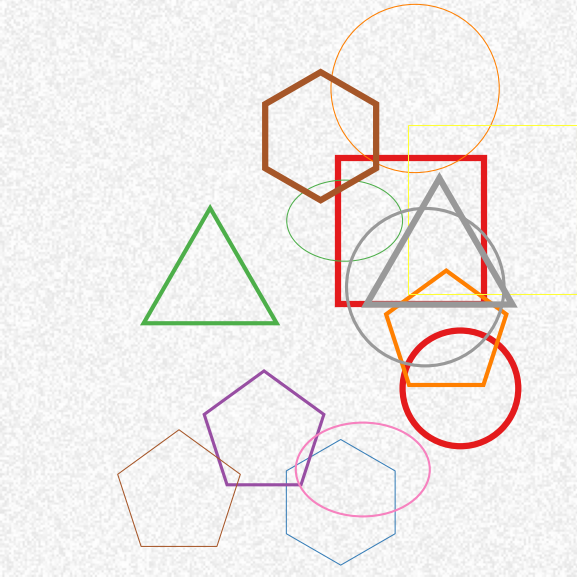[{"shape": "square", "thickness": 3, "radius": 0.63, "center": [0.712, 0.599]}, {"shape": "circle", "thickness": 3, "radius": 0.5, "center": [0.797, 0.327]}, {"shape": "hexagon", "thickness": 0.5, "radius": 0.54, "center": [0.59, 0.129]}, {"shape": "triangle", "thickness": 2, "radius": 0.67, "center": [0.364, 0.506]}, {"shape": "oval", "thickness": 0.5, "radius": 0.5, "center": [0.597, 0.617]}, {"shape": "pentagon", "thickness": 1.5, "radius": 0.54, "center": [0.457, 0.248]}, {"shape": "circle", "thickness": 0.5, "radius": 0.73, "center": [0.719, 0.846]}, {"shape": "pentagon", "thickness": 2, "radius": 0.55, "center": [0.773, 0.421]}, {"shape": "square", "thickness": 0.5, "radius": 0.73, "center": [0.852, 0.637]}, {"shape": "hexagon", "thickness": 3, "radius": 0.55, "center": [0.555, 0.763]}, {"shape": "pentagon", "thickness": 0.5, "radius": 0.56, "center": [0.31, 0.143]}, {"shape": "oval", "thickness": 1, "radius": 0.58, "center": [0.628, 0.186]}, {"shape": "triangle", "thickness": 3, "radius": 0.73, "center": [0.761, 0.545]}, {"shape": "circle", "thickness": 1.5, "radius": 0.68, "center": [0.736, 0.502]}]